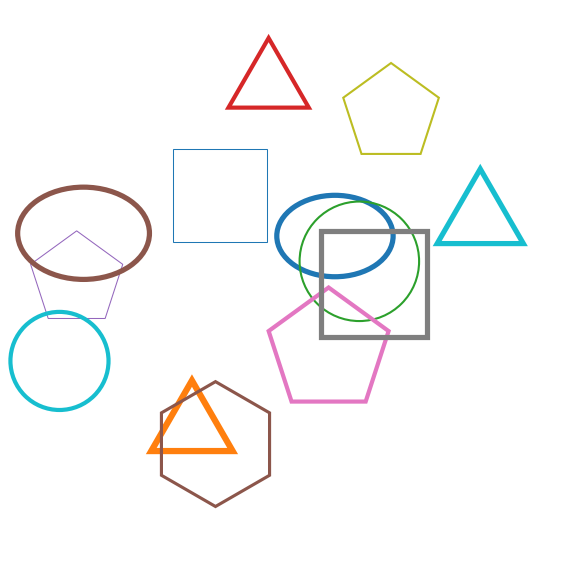[{"shape": "square", "thickness": 0.5, "radius": 0.41, "center": [0.381, 0.661]}, {"shape": "oval", "thickness": 2.5, "radius": 0.5, "center": [0.58, 0.59]}, {"shape": "triangle", "thickness": 3, "radius": 0.41, "center": [0.332, 0.259]}, {"shape": "circle", "thickness": 1, "radius": 0.52, "center": [0.622, 0.547]}, {"shape": "triangle", "thickness": 2, "radius": 0.4, "center": [0.465, 0.853]}, {"shape": "pentagon", "thickness": 0.5, "radius": 0.42, "center": [0.133, 0.515]}, {"shape": "oval", "thickness": 2.5, "radius": 0.57, "center": [0.145, 0.595]}, {"shape": "hexagon", "thickness": 1.5, "radius": 0.54, "center": [0.373, 0.23]}, {"shape": "pentagon", "thickness": 2, "radius": 0.55, "center": [0.569, 0.392]}, {"shape": "square", "thickness": 2.5, "radius": 0.46, "center": [0.648, 0.507]}, {"shape": "pentagon", "thickness": 1, "radius": 0.44, "center": [0.677, 0.803]}, {"shape": "circle", "thickness": 2, "radius": 0.42, "center": [0.103, 0.374]}, {"shape": "triangle", "thickness": 2.5, "radius": 0.43, "center": [0.832, 0.62]}]